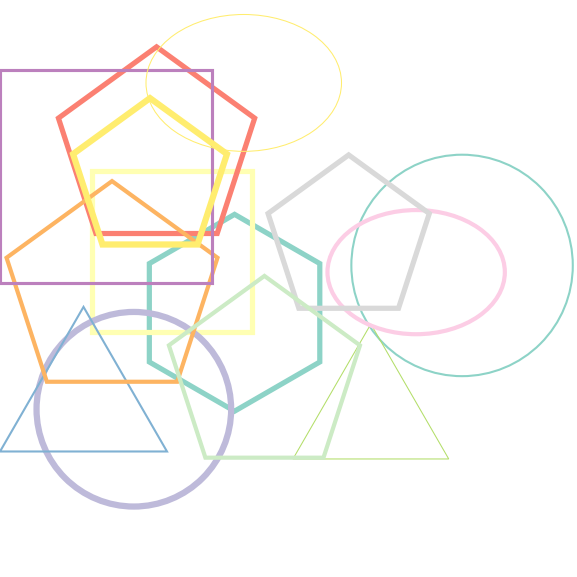[{"shape": "hexagon", "thickness": 2.5, "radius": 0.85, "center": [0.406, 0.458]}, {"shape": "circle", "thickness": 1, "radius": 0.96, "center": [0.8, 0.54]}, {"shape": "square", "thickness": 2.5, "radius": 0.7, "center": [0.298, 0.564]}, {"shape": "circle", "thickness": 3, "radius": 0.84, "center": [0.232, 0.29]}, {"shape": "pentagon", "thickness": 2.5, "radius": 0.89, "center": [0.271, 0.739]}, {"shape": "triangle", "thickness": 1, "radius": 0.83, "center": [0.145, 0.301]}, {"shape": "pentagon", "thickness": 2, "radius": 0.96, "center": [0.194, 0.493]}, {"shape": "triangle", "thickness": 0.5, "radius": 0.78, "center": [0.642, 0.282]}, {"shape": "oval", "thickness": 2, "radius": 0.77, "center": [0.721, 0.528]}, {"shape": "pentagon", "thickness": 2.5, "radius": 0.73, "center": [0.604, 0.584]}, {"shape": "square", "thickness": 1.5, "radius": 0.92, "center": [0.183, 0.694]}, {"shape": "pentagon", "thickness": 2, "radius": 0.87, "center": [0.458, 0.347]}, {"shape": "oval", "thickness": 0.5, "radius": 0.85, "center": [0.422, 0.856]}, {"shape": "pentagon", "thickness": 3, "radius": 0.7, "center": [0.26, 0.689]}]